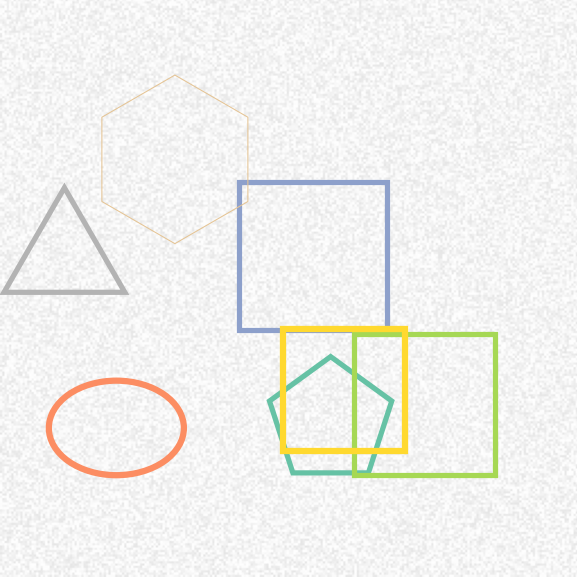[{"shape": "pentagon", "thickness": 2.5, "radius": 0.56, "center": [0.573, 0.27]}, {"shape": "oval", "thickness": 3, "radius": 0.58, "center": [0.201, 0.258]}, {"shape": "square", "thickness": 2.5, "radius": 0.64, "center": [0.542, 0.556]}, {"shape": "square", "thickness": 2.5, "radius": 0.61, "center": [0.734, 0.299]}, {"shape": "square", "thickness": 3, "radius": 0.53, "center": [0.596, 0.324]}, {"shape": "hexagon", "thickness": 0.5, "radius": 0.73, "center": [0.303, 0.723]}, {"shape": "triangle", "thickness": 2.5, "radius": 0.6, "center": [0.112, 0.553]}]